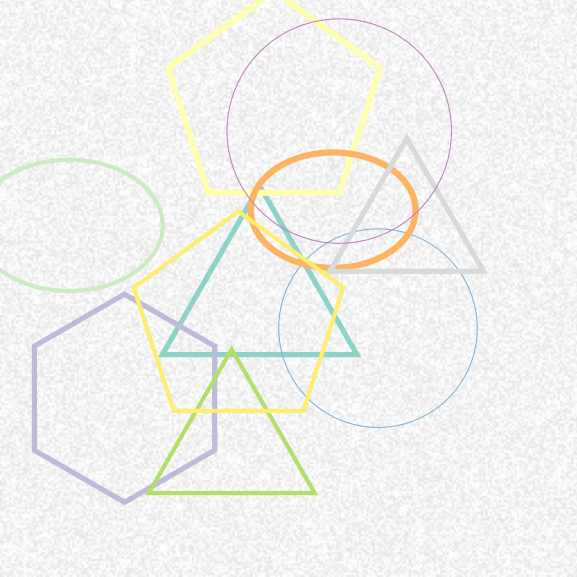[{"shape": "triangle", "thickness": 2.5, "radius": 0.97, "center": [0.45, 0.482]}, {"shape": "pentagon", "thickness": 3, "radius": 0.97, "center": [0.475, 0.821]}, {"shape": "hexagon", "thickness": 2.5, "radius": 0.9, "center": [0.216, 0.31]}, {"shape": "circle", "thickness": 0.5, "radius": 0.86, "center": [0.655, 0.431]}, {"shape": "oval", "thickness": 3, "radius": 0.71, "center": [0.577, 0.635]}, {"shape": "triangle", "thickness": 2, "radius": 0.83, "center": [0.401, 0.228]}, {"shape": "triangle", "thickness": 2.5, "radius": 0.77, "center": [0.704, 0.606]}, {"shape": "circle", "thickness": 0.5, "radius": 0.97, "center": [0.587, 0.772]}, {"shape": "oval", "thickness": 2, "radius": 0.81, "center": [0.12, 0.609]}, {"shape": "pentagon", "thickness": 2, "radius": 0.95, "center": [0.413, 0.442]}]